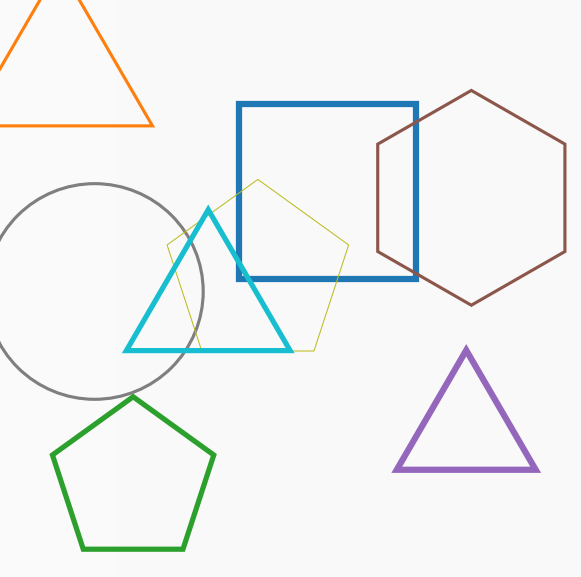[{"shape": "square", "thickness": 3, "radius": 0.76, "center": [0.564, 0.668]}, {"shape": "triangle", "thickness": 1.5, "radius": 0.92, "center": [0.103, 0.873]}, {"shape": "pentagon", "thickness": 2.5, "radius": 0.73, "center": [0.229, 0.166]}, {"shape": "triangle", "thickness": 3, "radius": 0.69, "center": [0.802, 0.255]}, {"shape": "hexagon", "thickness": 1.5, "radius": 0.93, "center": [0.811, 0.657]}, {"shape": "circle", "thickness": 1.5, "radius": 0.93, "center": [0.163, 0.494]}, {"shape": "pentagon", "thickness": 0.5, "radius": 0.82, "center": [0.444, 0.524]}, {"shape": "triangle", "thickness": 2.5, "radius": 0.81, "center": [0.358, 0.473]}]